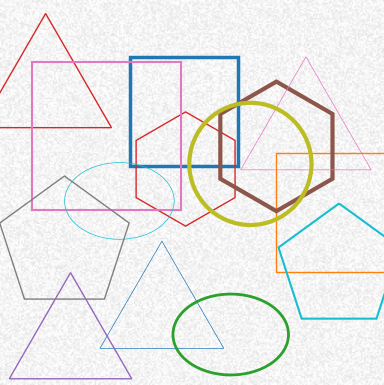[{"shape": "triangle", "thickness": 0.5, "radius": 0.93, "center": [0.42, 0.188]}, {"shape": "square", "thickness": 2.5, "radius": 0.7, "center": [0.479, 0.71]}, {"shape": "square", "thickness": 1, "radius": 0.78, "center": [0.873, 0.448]}, {"shape": "oval", "thickness": 2, "radius": 0.75, "center": [0.599, 0.131]}, {"shape": "triangle", "thickness": 1, "radius": 0.99, "center": [0.118, 0.767]}, {"shape": "hexagon", "thickness": 1, "radius": 0.74, "center": [0.482, 0.561]}, {"shape": "triangle", "thickness": 1, "radius": 0.92, "center": [0.183, 0.108]}, {"shape": "hexagon", "thickness": 3, "radius": 0.84, "center": [0.718, 0.62]}, {"shape": "triangle", "thickness": 0.5, "radius": 0.98, "center": [0.795, 0.657]}, {"shape": "square", "thickness": 1.5, "radius": 0.96, "center": [0.277, 0.647]}, {"shape": "pentagon", "thickness": 1, "radius": 0.88, "center": [0.167, 0.366]}, {"shape": "circle", "thickness": 3, "radius": 0.79, "center": [0.65, 0.574]}, {"shape": "oval", "thickness": 0.5, "radius": 0.71, "center": [0.31, 0.478]}, {"shape": "pentagon", "thickness": 1.5, "radius": 0.83, "center": [0.881, 0.306]}]